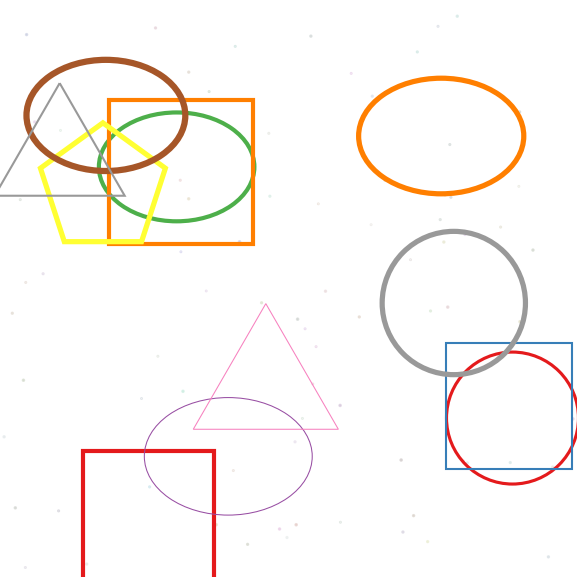[{"shape": "circle", "thickness": 1.5, "radius": 0.57, "center": [0.887, 0.275]}, {"shape": "square", "thickness": 2, "radius": 0.57, "center": [0.257, 0.104]}, {"shape": "square", "thickness": 1, "radius": 0.55, "center": [0.881, 0.296]}, {"shape": "oval", "thickness": 2, "radius": 0.67, "center": [0.306, 0.71]}, {"shape": "oval", "thickness": 0.5, "radius": 0.73, "center": [0.395, 0.209]}, {"shape": "square", "thickness": 2, "radius": 0.62, "center": [0.314, 0.701]}, {"shape": "oval", "thickness": 2.5, "radius": 0.71, "center": [0.764, 0.764]}, {"shape": "pentagon", "thickness": 2.5, "radius": 0.57, "center": [0.178, 0.673]}, {"shape": "oval", "thickness": 3, "radius": 0.69, "center": [0.183, 0.799]}, {"shape": "triangle", "thickness": 0.5, "radius": 0.73, "center": [0.46, 0.328]}, {"shape": "triangle", "thickness": 1, "radius": 0.65, "center": [0.103, 0.725]}, {"shape": "circle", "thickness": 2.5, "radius": 0.62, "center": [0.786, 0.474]}]